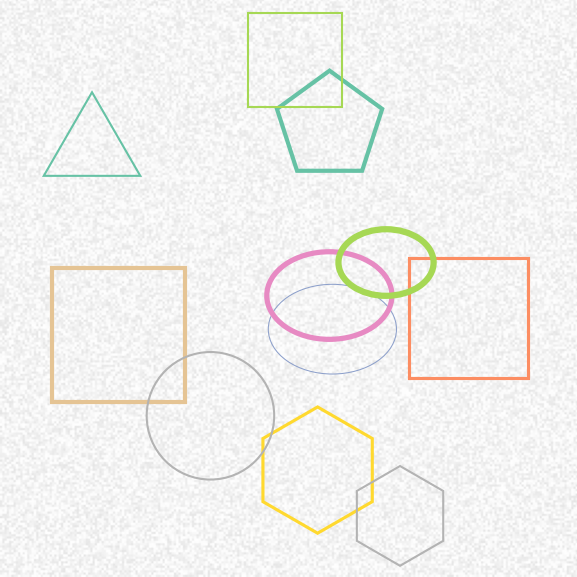[{"shape": "pentagon", "thickness": 2, "radius": 0.48, "center": [0.571, 0.781]}, {"shape": "triangle", "thickness": 1, "radius": 0.48, "center": [0.159, 0.743]}, {"shape": "square", "thickness": 1.5, "radius": 0.52, "center": [0.811, 0.448]}, {"shape": "oval", "thickness": 0.5, "radius": 0.55, "center": [0.576, 0.429]}, {"shape": "oval", "thickness": 2.5, "radius": 0.54, "center": [0.57, 0.487]}, {"shape": "square", "thickness": 1, "radius": 0.41, "center": [0.511, 0.895]}, {"shape": "oval", "thickness": 3, "radius": 0.41, "center": [0.668, 0.545]}, {"shape": "hexagon", "thickness": 1.5, "radius": 0.55, "center": [0.55, 0.185]}, {"shape": "square", "thickness": 2, "radius": 0.58, "center": [0.205, 0.419]}, {"shape": "circle", "thickness": 1, "radius": 0.55, "center": [0.364, 0.279]}, {"shape": "hexagon", "thickness": 1, "radius": 0.43, "center": [0.693, 0.106]}]